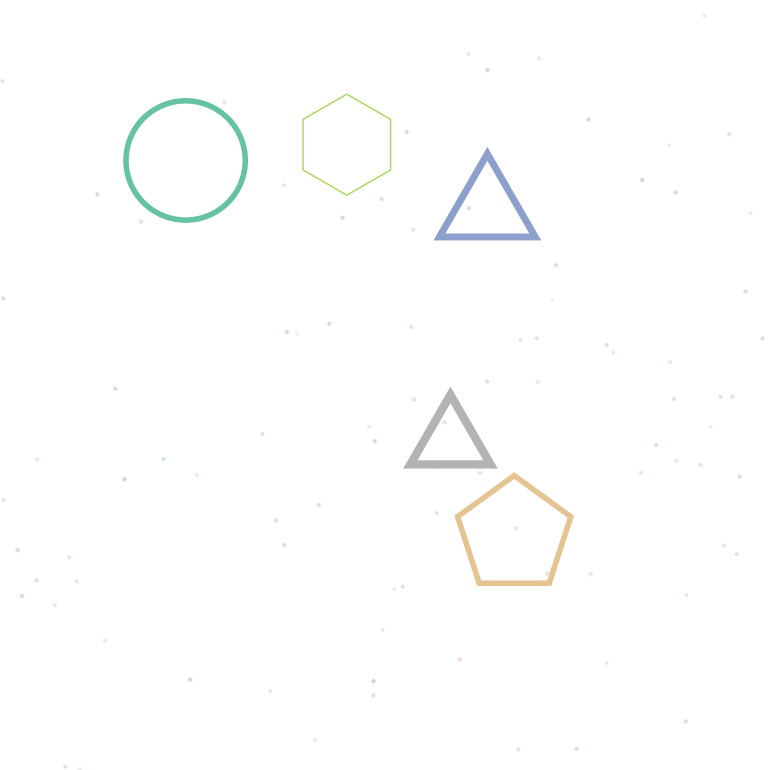[{"shape": "circle", "thickness": 2, "radius": 0.39, "center": [0.241, 0.792]}, {"shape": "triangle", "thickness": 2.5, "radius": 0.36, "center": [0.633, 0.728]}, {"shape": "hexagon", "thickness": 0.5, "radius": 0.33, "center": [0.45, 0.812]}, {"shape": "pentagon", "thickness": 2, "radius": 0.39, "center": [0.668, 0.305]}, {"shape": "triangle", "thickness": 3, "radius": 0.3, "center": [0.585, 0.427]}]